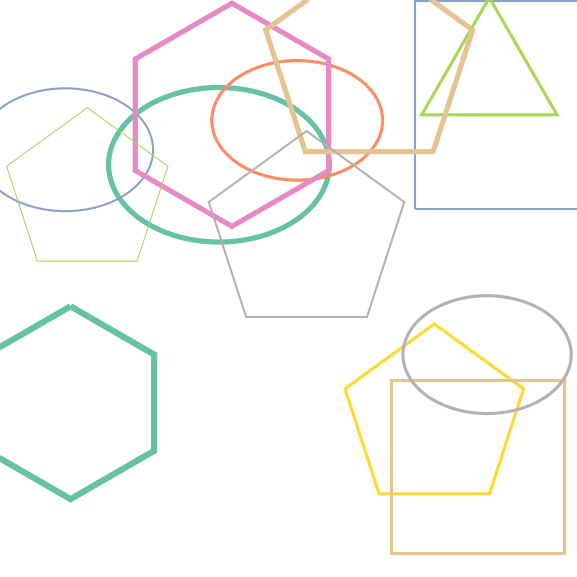[{"shape": "oval", "thickness": 2.5, "radius": 0.96, "center": [0.379, 0.714]}, {"shape": "hexagon", "thickness": 3, "radius": 0.83, "center": [0.122, 0.302]}, {"shape": "oval", "thickness": 1.5, "radius": 0.74, "center": [0.515, 0.791]}, {"shape": "oval", "thickness": 1, "radius": 0.76, "center": [0.113, 0.74]}, {"shape": "square", "thickness": 1, "radius": 0.9, "center": [0.899, 0.817]}, {"shape": "hexagon", "thickness": 2.5, "radius": 0.97, "center": [0.402, 0.8]}, {"shape": "pentagon", "thickness": 0.5, "radius": 0.73, "center": [0.151, 0.666]}, {"shape": "triangle", "thickness": 1.5, "radius": 0.68, "center": [0.847, 0.868]}, {"shape": "pentagon", "thickness": 1.5, "radius": 0.81, "center": [0.752, 0.276]}, {"shape": "square", "thickness": 1.5, "radius": 0.75, "center": [0.827, 0.191]}, {"shape": "pentagon", "thickness": 2.5, "radius": 0.94, "center": [0.639, 0.889]}, {"shape": "pentagon", "thickness": 1, "radius": 0.89, "center": [0.531, 0.594]}, {"shape": "oval", "thickness": 1.5, "radius": 0.73, "center": [0.843, 0.385]}]